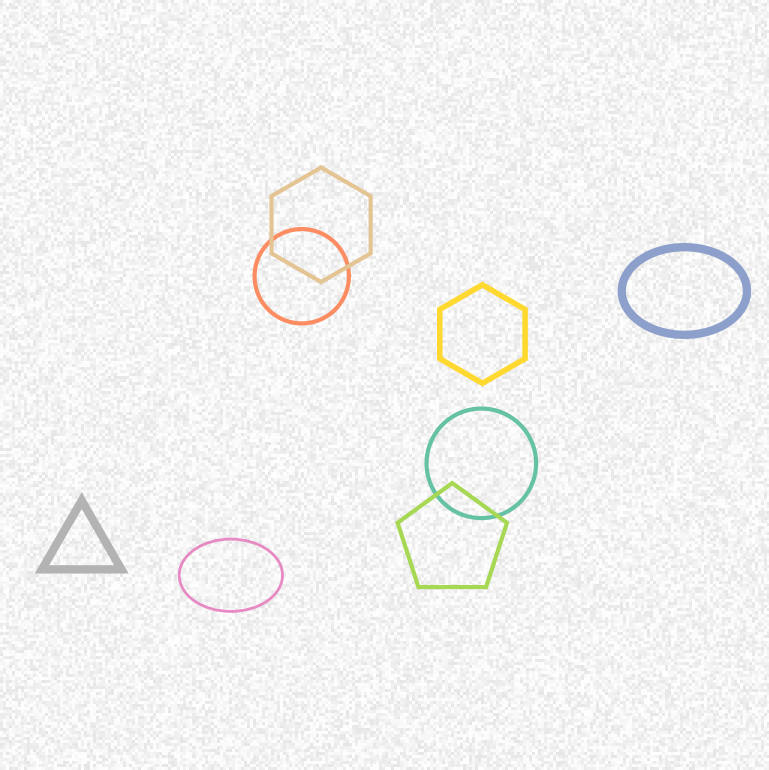[{"shape": "circle", "thickness": 1.5, "radius": 0.36, "center": [0.625, 0.398]}, {"shape": "circle", "thickness": 1.5, "radius": 0.31, "center": [0.392, 0.641]}, {"shape": "oval", "thickness": 3, "radius": 0.41, "center": [0.889, 0.622]}, {"shape": "oval", "thickness": 1, "radius": 0.34, "center": [0.3, 0.253]}, {"shape": "pentagon", "thickness": 1.5, "radius": 0.37, "center": [0.587, 0.298]}, {"shape": "hexagon", "thickness": 2, "radius": 0.32, "center": [0.627, 0.566]}, {"shape": "hexagon", "thickness": 1.5, "radius": 0.37, "center": [0.417, 0.708]}, {"shape": "triangle", "thickness": 3, "radius": 0.3, "center": [0.106, 0.29]}]